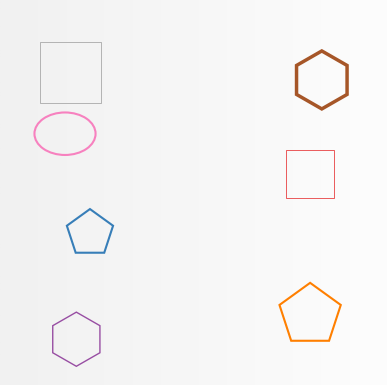[{"shape": "square", "thickness": 0.5, "radius": 0.31, "center": [0.8, 0.548]}, {"shape": "pentagon", "thickness": 1.5, "radius": 0.31, "center": [0.232, 0.394]}, {"shape": "hexagon", "thickness": 1, "radius": 0.35, "center": [0.197, 0.119]}, {"shape": "pentagon", "thickness": 1.5, "radius": 0.42, "center": [0.8, 0.182]}, {"shape": "hexagon", "thickness": 2.5, "radius": 0.38, "center": [0.83, 0.792]}, {"shape": "oval", "thickness": 1.5, "radius": 0.39, "center": [0.168, 0.653]}, {"shape": "square", "thickness": 0.5, "radius": 0.4, "center": [0.182, 0.813]}]